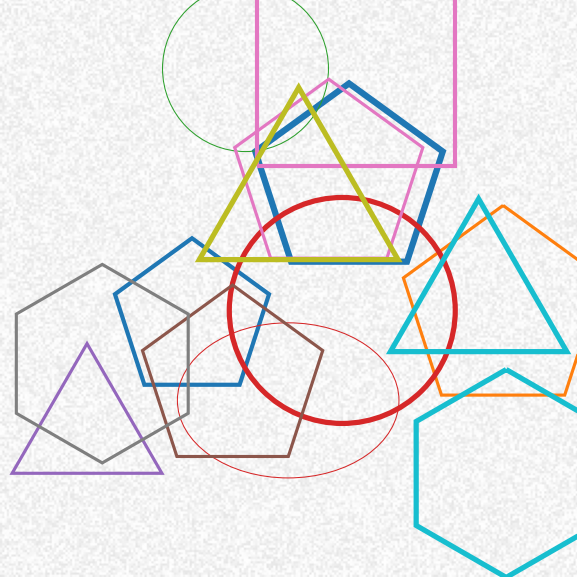[{"shape": "pentagon", "thickness": 3, "radius": 0.85, "center": [0.604, 0.684]}, {"shape": "pentagon", "thickness": 2, "radius": 0.7, "center": [0.332, 0.446]}, {"shape": "pentagon", "thickness": 1.5, "radius": 0.91, "center": [0.871, 0.462]}, {"shape": "circle", "thickness": 0.5, "radius": 0.72, "center": [0.425, 0.88]}, {"shape": "circle", "thickness": 2.5, "radius": 0.98, "center": [0.593, 0.462]}, {"shape": "oval", "thickness": 0.5, "radius": 0.96, "center": [0.499, 0.306]}, {"shape": "triangle", "thickness": 1.5, "radius": 0.75, "center": [0.151, 0.254]}, {"shape": "pentagon", "thickness": 1.5, "radius": 0.82, "center": [0.403, 0.341]}, {"shape": "pentagon", "thickness": 1.5, "radius": 0.86, "center": [0.569, 0.691]}, {"shape": "square", "thickness": 2, "radius": 0.86, "center": [0.616, 0.883]}, {"shape": "hexagon", "thickness": 1.5, "radius": 0.86, "center": [0.177, 0.369]}, {"shape": "triangle", "thickness": 2.5, "radius": 0.99, "center": [0.517, 0.649]}, {"shape": "hexagon", "thickness": 2.5, "radius": 0.9, "center": [0.877, 0.179]}, {"shape": "triangle", "thickness": 2.5, "radius": 0.88, "center": [0.829, 0.478]}]